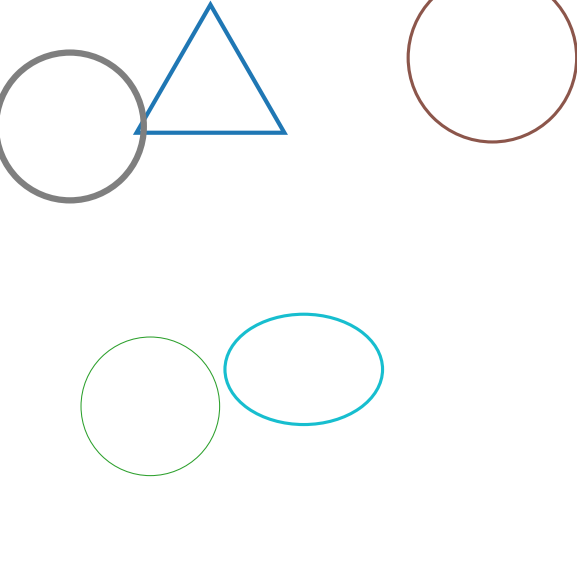[{"shape": "triangle", "thickness": 2, "radius": 0.74, "center": [0.364, 0.843]}, {"shape": "circle", "thickness": 0.5, "radius": 0.6, "center": [0.26, 0.296]}, {"shape": "circle", "thickness": 1.5, "radius": 0.73, "center": [0.853, 0.899]}, {"shape": "circle", "thickness": 3, "radius": 0.64, "center": [0.121, 0.78]}, {"shape": "oval", "thickness": 1.5, "radius": 0.68, "center": [0.526, 0.36]}]